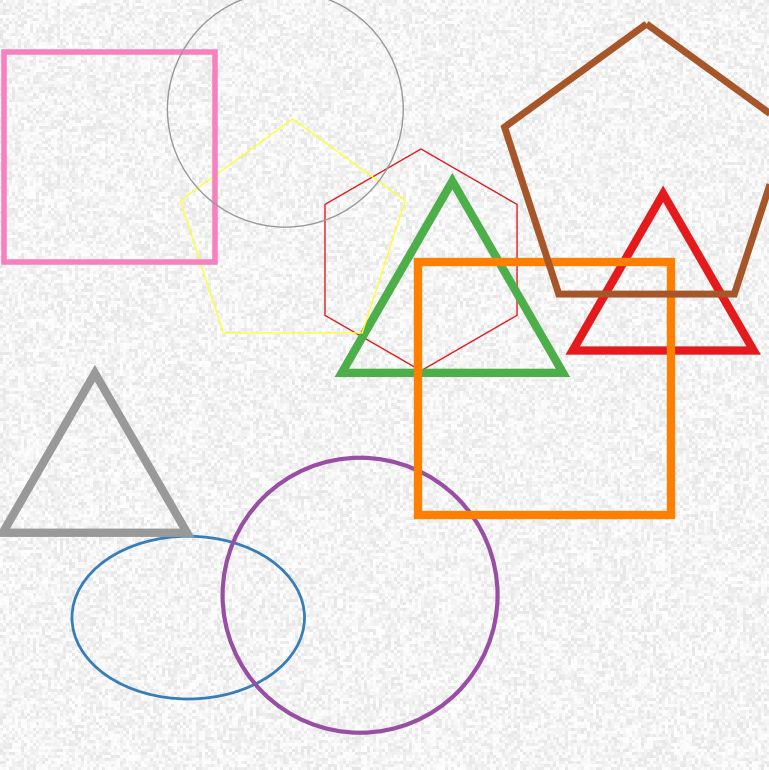[{"shape": "hexagon", "thickness": 0.5, "radius": 0.72, "center": [0.547, 0.663]}, {"shape": "triangle", "thickness": 3, "radius": 0.68, "center": [0.861, 0.613]}, {"shape": "oval", "thickness": 1, "radius": 0.75, "center": [0.244, 0.198]}, {"shape": "triangle", "thickness": 3, "radius": 0.83, "center": [0.587, 0.599]}, {"shape": "circle", "thickness": 1.5, "radius": 0.89, "center": [0.468, 0.227]}, {"shape": "square", "thickness": 3, "radius": 0.82, "center": [0.707, 0.496]}, {"shape": "pentagon", "thickness": 0.5, "radius": 0.77, "center": [0.38, 0.692]}, {"shape": "pentagon", "thickness": 2.5, "radius": 0.97, "center": [0.84, 0.775]}, {"shape": "square", "thickness": 2, "radius": 0.68, "center": [0.142, 0.796]}, {"shape": "circle", "thickness": 0.5, "radius": 0.77, "center": [0.371, 0.858]}, {"shape": "triangle", "thickness": 3, "radius": 0.69, "center": [0.123, 0.377]}]